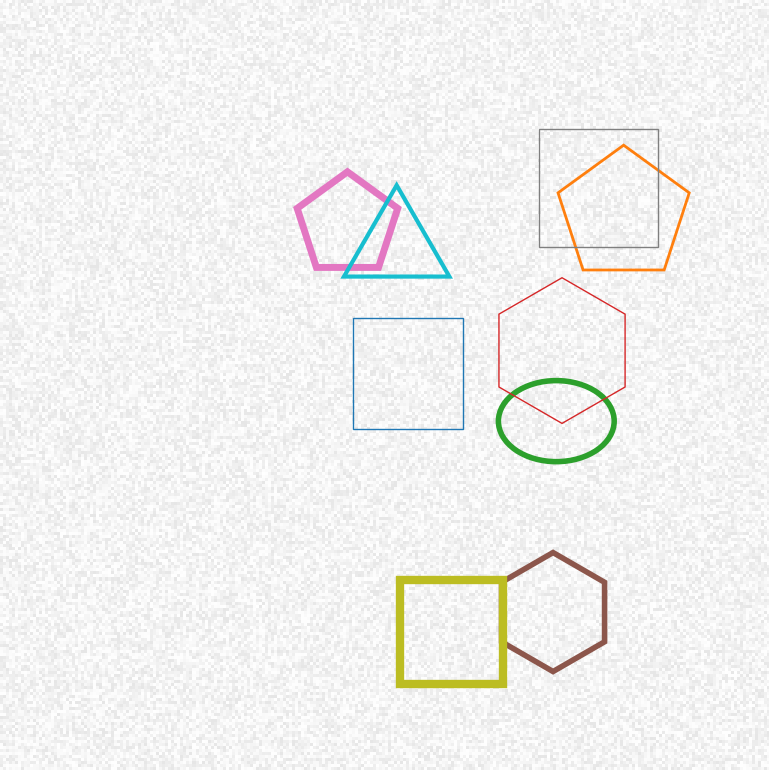[{"shape": "square", "thickness": 0.5, "radius": 0.36, "center": [0.53, 0.515]}, {"shape": "pentagon", "thickness": 1, "radius": 0.45, "center": [0.81, 0.722]}, {"shape": "oval", "thickness": 2, "radius": 0.38, "center": [0.722, 0.453]}, {"shape": "hexagon", "thickness": 0.5, "radius": 0.47, "center": [0.73, 0.545]}, {"shape": "hexagon", "thickness": 2, "radius": 0.39, "center": [0.718, 0.205]}, {"shape": "pentagon", "thickness": 2.5, "radius": 0.34, "center": [0.451, 0.708]}, {"shape": "square", "thickness": 0.5, "radius": 0.38, "center": [0.777, 0.756]}, {"shape": "square", "thickness": 3, "radius": 0.34, "center": [0.587, 0.179]}, {"shape": "triangle", "thickness": 1.5, "radius": 0.4, "center": [0.515, 0.68]}]